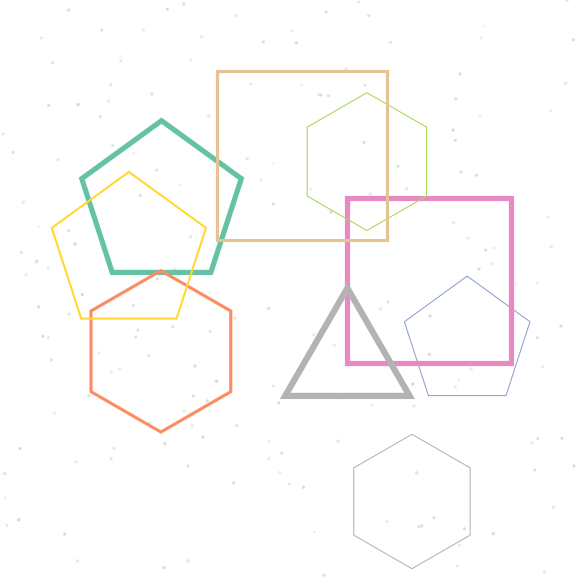[{"shape": "pentagon", "thickness": 2.5, "radius": 0.73, "center": [0.28, 0.645]}, {"shape": "hexagon", "thickness": 1.5, "radius": 0.7, "center": [0.279, 0.391]}, {"shape": "pentagon", "thickness": 0.5, "radius": 0.57, "center": [0.809, 0.407]}, {"shape": "square", "thickness": 2.5, "radius": 0.71, "center": [0.743, 0.513]}, {"shape": "hexagon", "thickness": 0.5, "radius": 0.6, "center": [0.635, 0.719]}, {"shape": "pentagon", "thickness": 1, "radius": 0.7, "center": [0.223, 0.561]}, {"shape": "square", "thickness": 1.5, "radius": 0.73, "center": [0.523, 0.729]}, {"shape": "hexagon", "thickness": 0.5, "radius": 0.58, "center": [0.713, 0.131]}, {"shape": "triangle", "thickness": 3, "radius": 0.62, "center": [0.602, 0.376]}]